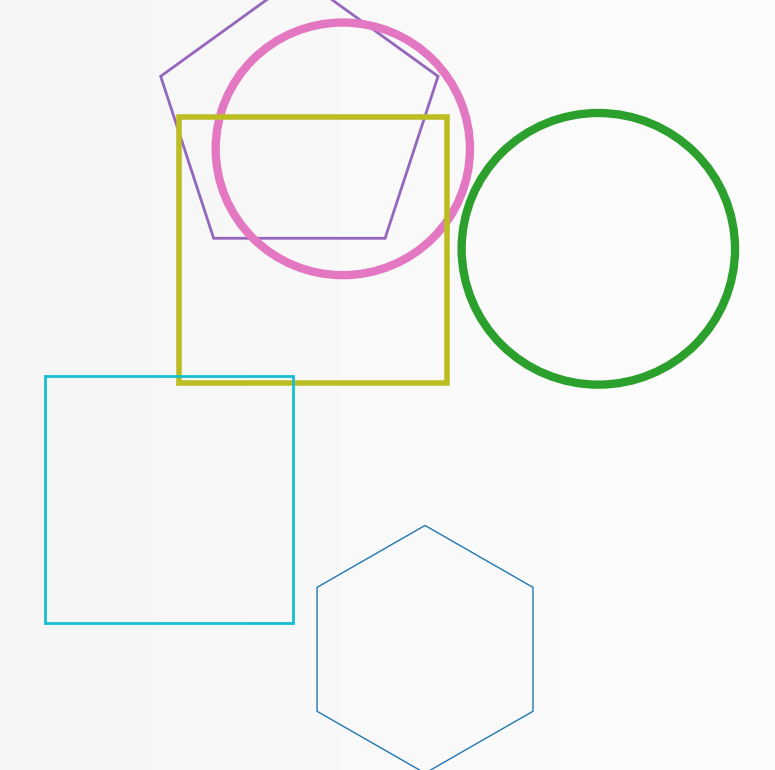[{"shape": "hexagon", "thickness": 0.5, "radius": 0.8, "center": [0.548, 0.157]}, {"shape": "circle", "thickness": 3, "radius": 0.88, "center": [0.772, 0.677]}, {"shape": "pentagon", "thickness": 1, "radius": 0.94, "center": [0.386, 0.843]}, {"shape": "circle", "thickness": 3, "radius": 0.82, "center": [0.442, 0.807]}, {"shape": "square", "thickness": 2, "radius": 0.86, "center": [0.404, 0.675]}, {"shape": "square", "thickness": 1, "radius": 0.8, "center": [0.218, 0.351]}]